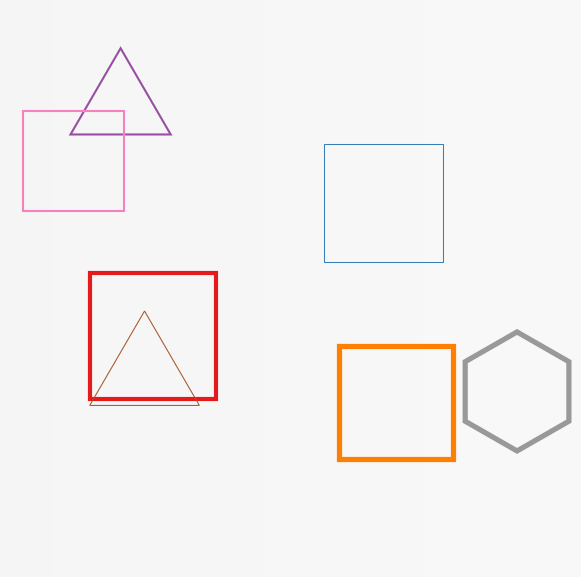[{"shape": "square", "thickness": 2, "radius": 0.54, "center": [0.263, 0.417]}, {"shape": "square", "thickness": 0.5, "radius": 0.51, "center": [0.66, 0.648]}, {"shape": "triangle", "thickness": 1, "radius": 0.5, "center": [0.207, 0.816]}, {"shape": "square", "thickness": 2.5, "radius": 0.49, "center": [0.681, 0.302]}, {"shape": "triangle", "thickness": 0.5, "radius": 0.54, "center": [0.249, 0.352]}, {"shape": "square", "thickness": 1, "radius": 0.43, "center": [0.126, 0.721]}, {"shape": "hexagon", "thickness": 2.5, "radius": 0.52, "center": [0.89, 0.321]}]